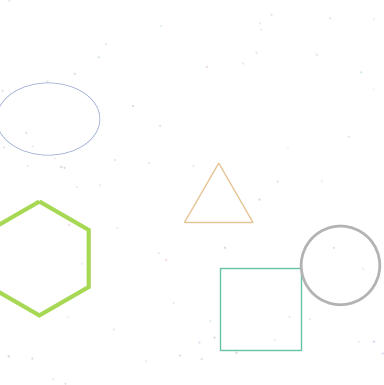[{"shape": "square", "thickness": 1, "radius": 0.53, "center": [0.677, 0.198]}, {"shape": "oval", "thickness": 0.5, "radius": 0.67, "center": [0.125, 0.691]}, {"shape": "hexagon", "thickness": 3, "radius": 0.74, "center": [0.102, 0.329]}, {"shape": "triangle", "thickness": 1, "radius": 0.51, "center": [0.568, 0.474]}, {"shape": "circle", "thickness": 2, "radius": 0.51, "center": [0.884, 0.311]}]